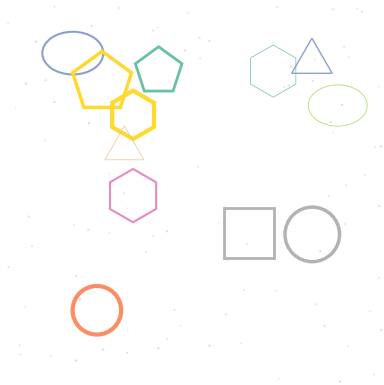[{"shape": "hexagon", "thickness": 0.5, "radius": 0.34, "center": [0.71, 0.815]}, {"shape": "pentagon", "thickness": 2, "radius": 0.32, "center": [0.412, 0.815]}, {"shape": "circle", "thickness": 3, "radius": 0.32, "center": [0.252, 0.194]}, {"shape": "triangle", "thickness": 1, "radius": 0.3, "center": [0.81, 0.84]}, {"shape": "oval", "thickness": 1.5, "radius": 0.4, "center": [0.189, 0.862]}, {"shape": "hexagon", "thickness": 1.5, "radius": 0.35, "center": [0.346, 0.492]}, {"shape": "oval", "thickness": 0.5, "radius": 0.38, "center": [0.877, 0.726]}, {"shape": "hexagon", "thickness": 3, "radius": 0.31, "center": [0.346, 0.702]}, {"shape": "pentagon", "thickness": 2.5, "radius": 0.4, "center": [0.265, 0.786]}, {"shape": "triangle", "thickness": 0.5, "radius": 0.29, "center": [0.323, 0.614]}, {"shape": "square", "thickness": 2, "radius": 0.33, "center": [0.646, 0.396]}, {"shape": "circle", "thickness": 2.5, "radius": 0.35, "center": [0.811, 0.391]}]